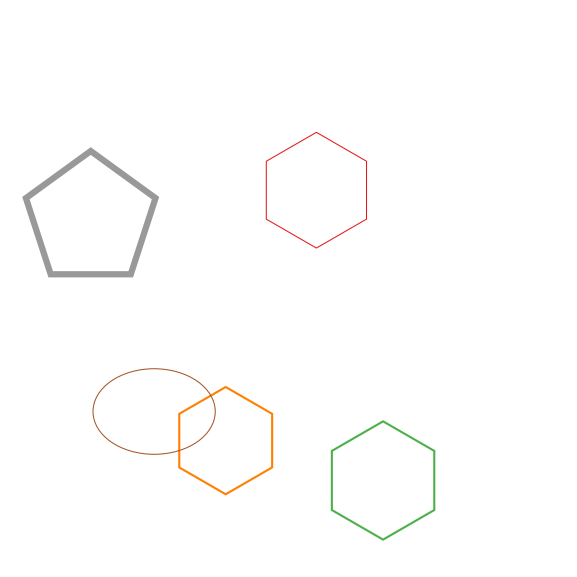[{"shape": "hexagon", "thickness": 0.5, "radius": 0.5, "center": [0.548, 0.67]}, {"shape": "hexagon", "thickness": 1, "radius": 0.51, "center": [0.663, 0.167]}, {"shape": "hexagon", "thickness": 1, "radius": 0.46, "center": [0.391, 0.236]}, {"shape": "oval", "thickness": 0.5, "radius": 0.53, "center": [0.267, 0.287]}, {"shape": "pentagon", "thickness": 3, "radius": 0.59, "center": [0.157, 0.62]}]